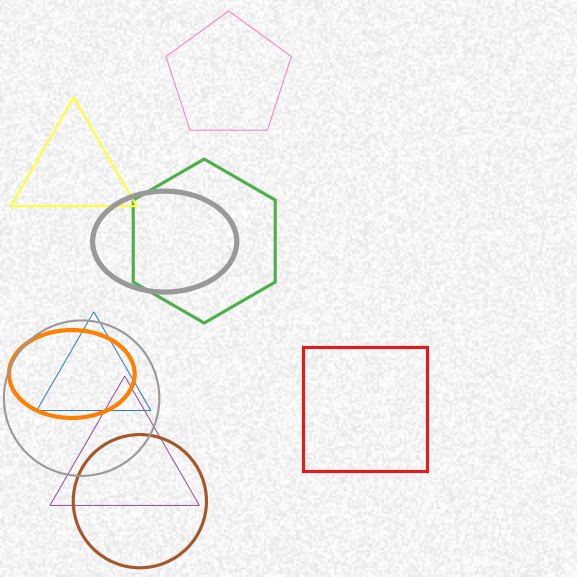[{"shape": "square", "thickness": 1.5, "radius": 0.54, "center": [0.632, 0.291]}, {"shape": "triangle", "thickness": 0.5, "radius": 0.57, "center": [0.162, 0.345]}, {"shape": "hexagon", "thickness": 1.5, "radius": 0.71, "center": [0.354, 0.582]}, {"shape": "triangle", "thickness": 0.5, "radius": 0.75, "center": [0.216, 0.199]}, {"shape": "oval", "thickness": 2, "radius": 0.54, "center": [0.124, 0.352]}, {"shape": "triangle", "thickness": 1, "radius": 0.63, "center": [0.128, 0.705]}, {"shape": "circle", "thickness": 1.5, "radius": 0.58, "center": [0.242, 0.131]}, {"shape": "pentagon", "thickness": 0.5, "radius": 0.57, "center": [0.396, 0.866]}, {"shape": "oval", "thickness": 2.5, "radius": 0.62, "center": [0.285, 0.581]}, {"shape": "circle", "thickness": 1, "radius": 0.67, "center": [0.141, 0.31]}]